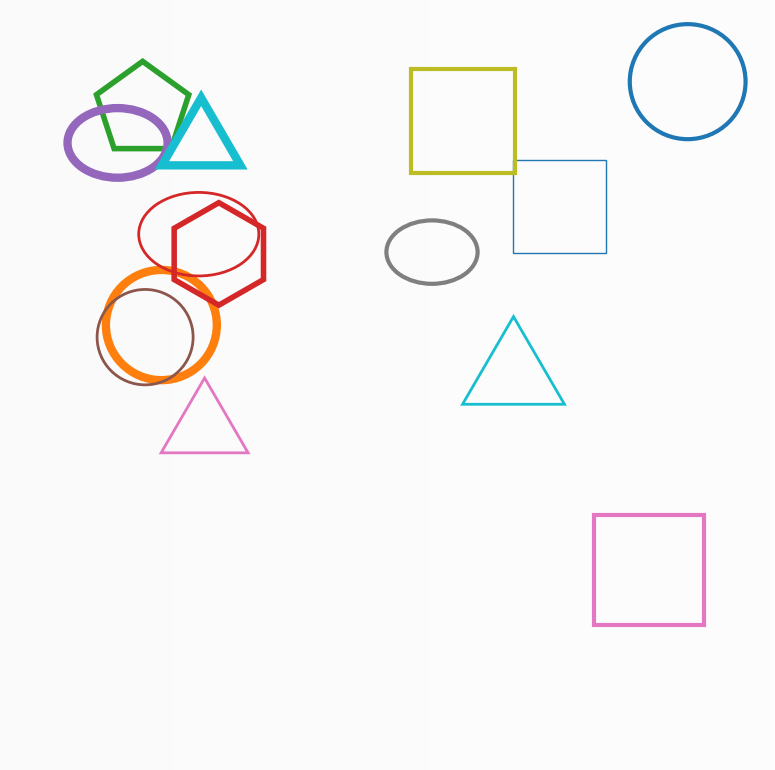[{"shape": "square", "thickness": 0.5, "radius": 0.3, "center": [0.722, 0.732]}, {"shape": "circle", "thickness": 1.5, "radius": 0.37, "center": [0.887, 0.894]}, {"shape": "circle", "thickness": 3, "radius": 0.36, "center": [0.208, 0.578]}, {"shape": "pentagon", "thickness": 2, "radius": 0.31, "center": [0.184, 0.858]}, {"shape": "oval", "thickness": 1, "radius": 0.39, "center": [0.256, 0.696]}, {"shape": "hexagon", "thickness": 2, "radius": 0.33, "center": [0.282, 0.67]}, {"shape": "oval", "thickness": 3, "radius": 0.32, "center": [0.152, 0.814]}, {"shape": "circle", "thickness": 1, "radius": 0.31, "center": [0.187, 0.562]}, {"shape": "triangle", "thickness": 1, "radius": 0.32, "center": [0.264, 0.444]}, {"shape": "square", "thickness": 1.5, "radius": 0.36, "center": [0.837, 0.26]}, {"shape": "oval", "thickness": 1.5, "radius": 0.29, "center": [0.557, 0.673]}, {"shape": "square", "thickness": 1.5, "radius": 0.33, "center": [0.598, 0.843]}, {"shape": "triangle", "thickness": 3, "radius": 0.29, "center": [0.26, 0.815]}, {"shape": "triangle", "thickness": 1, "radius": 0.38, "center": [0.663, 0.513]}]